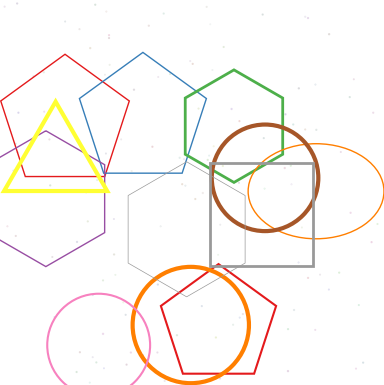[{"shape": "pentagon", "thickness": 1.5, "radius": 0.79, "center": [0.568, 0.157]}, {"shape": "pentagon", "thickness": 1, "radius": 0.88, "center": [0.169, 0.683]}, {"shape": "pentagon", "thickness": 1, "radius": 0.87, "center": [0.371, 0.69]}, {"shape": "hexagon", "thickness": 2, "radius": 0.73, "center": [0.608, 0.672]}, {"shape": "hexagon", "thickness": 1, "radius": 0.88, "center": [0.119, 0.484]}, {"shape": "oval", "thickness": 1, "radius": 0.88, "center": [0.821, 0.503]}, {"shape": "circle", "thickness": 3, "radius": 0.76, "center": [0.496, 0.156]}, {"shape": "triangle", "thickness": 3, "radius": 0.77, "center": [0.144, 0.581]}, {"shape": "circle", "thickness": 3, "radius": 0.69, "center": [0.688, 0.538]}, {"shape": "circle", "thickness": 1.5, "radius": 0.67, "center": [0.256, 0.103]}, {"shape": "hexagon", "thickness": 0.5, "radius": 0.88, "center": [0.485, 0.404]}, {"shape": "square", "thickness": 2, "radius": 0.67, "center": [0.68, 0.443]}]